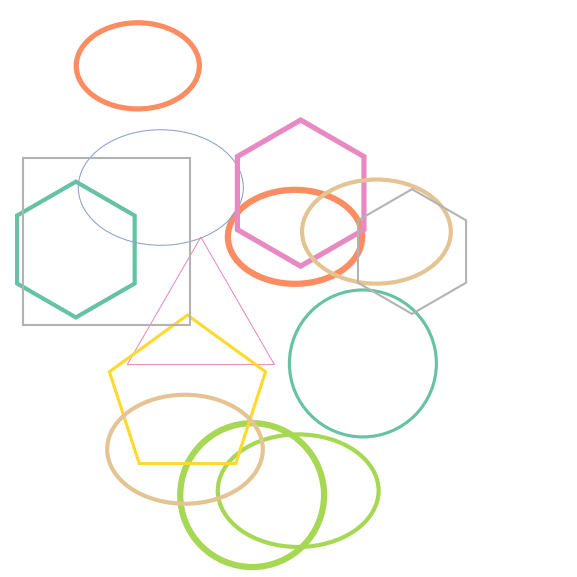[{"shape": "circle", "thickness": 1.5, "radius": 0.64, "center": [0.628, 0.37]}, {"shape": "hexagon", "thickness": 2, "radius": 0.59, "center": [0.131, 0.567]}, {"shape": "oval", "thickness": 2.5, "radius": 0.53, "center": [0.239, 0.885]}, {"shape": "oval", "thickness": 3, "radius": 0.58, "center": [0.511, 0.589]}, {"shape": "oval", "thickness": 0.5, "radius": 0.71, "center": [0.278, 0.674]}, {"shape": "hexagon", "thickness": 2.5, "radius": 0.63, "center": [0.521, 0.665]}, {"shape": "triangle", "thickness": 0.5, "radius": 0.74, "center": [0.348, 0.441]}, {"shape": "oval", "thickness": 2, "radius": 0.7, "center": [0.516, 0.149]}, {"shape": "circle", "thickness": 3, "radius": 0.62, "center": [0.437, 0.142]}, {"shape": "pentagon", "thickness": 1.5, "radius": 0.71, "center": [0.325, 0.311]}, {"shape": "oval", "thickness": 2, "radius": 0.67, "center": [0.32, 0.221]}, {"shape": "oval", "thickness": 2, "radius": 0.64, "center": [0.652, 0.598]}, {"shape": "square", "thickness": 1, "radius": 0.73, "center": [0.184, 0.581]}, {"shape": "hexagon", "thickness": 1, "radius": 0.54, "center": [0.713, 0.564]}]